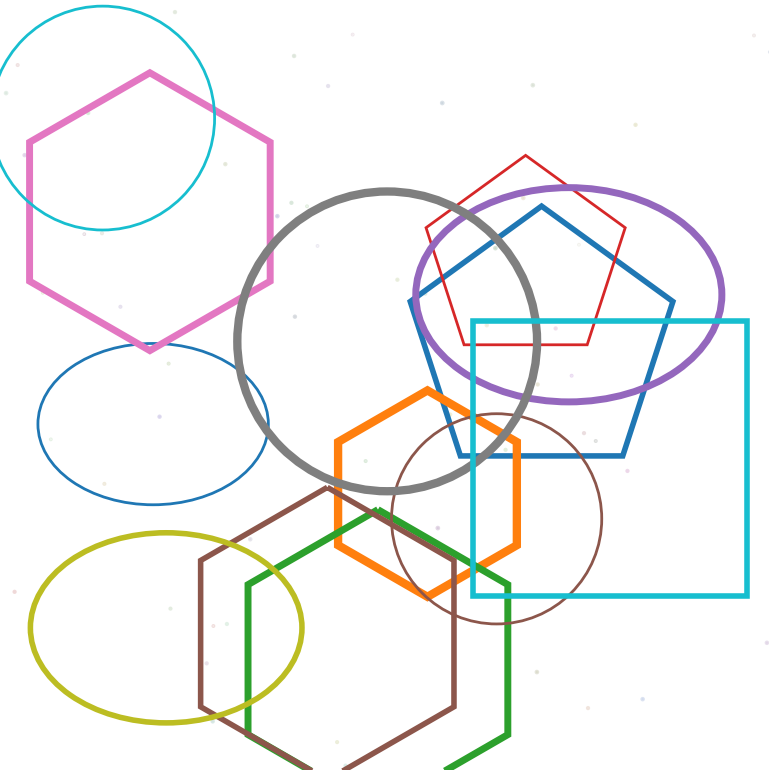[{"shape": "pentagon", "thickness": 2, "radius": 0.9, "center": [0.703, 0.553]}, {"shape": "oval", "thickness": 1, "radius": 0.75, "center": [0.199, 0.449]}, {"shape": "hexagon", "thickness": 3, "radius": 0.67, "center": [0.555, 0.359]}, {"shape": "hexagon", "thickness": 2.5, "radius": 0.97, "center": [0.491, 0.143]}, {"shape": "pentagon", "thickness": 1, "radius": 0.68, "center": [0.683, 0.662]}, {"shape": "oval", "thickness": 2.5, "radius": 0.99, "center": [0.739, 0.617]}, {"shape": "hexagon", "thickness": 2, "radius": 0.95, "center": [0.425, 0.177]}, {"shape": "circle", "thickness": 1, "radius": 0.68, "center": [0.645, 0.326]}, {"shape": "hexagon", "thickness": 2.5, "radius": 0.9, "center": [0.195, 0.725]}, {"shape": "circle", "thickness": 3, "radius": 0.97, "center": [0.503, 0.557]}, {"shape": "oval", "thickness": 2, "radius": 0.88, "center": [0.216, 0.185]}, {"shape": "circle", "thickness": 1, "radius": 0.73, "center": [0.133, 0.847]}, {"shape": "square", "thickness": 2, "radius": 0.89, "center": [0.792, 0.405]}]